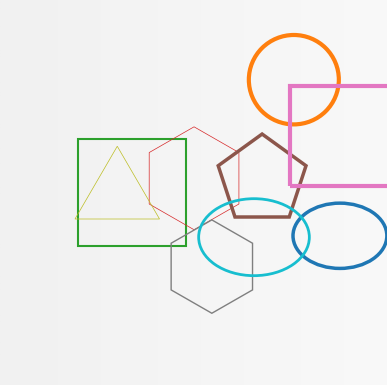[{"shape": "oval", "thickness": 2.5, "radius": 0.61, "center": [0.877, 0.388]}, {"shape": "circle", "thickness": 3, "radius": 0.58, "center": [0.758, 0.793]}, {"shape": "square", "thickness": 1.5, "radius": 0.69, "center": [0.34, 0.499]}, {"shape": "hexagon", "thickness": 0.5, "radius": 0.67, "center": [0.501, 0.537]}, {"shape": "pentagon", "thickness": 2.5, "radius": 0.6, "center": [0.676, 0.533]}, {"shape": "square", "thickness": 3, "radius": 0.65, "center": [0.879, 0.647]}, {"shape": "hexagon", "thickness": 1, "radius": 0.61, "center": [0.547, 0.308]}, {"shape": "triangle", "thickness": 0.5, "radius": 0.63, "center": [0.303, 0.494]}, {"shape": "oval", "thickness": 2, "radius": 0.71, "center": [0.655, 0.384]}]